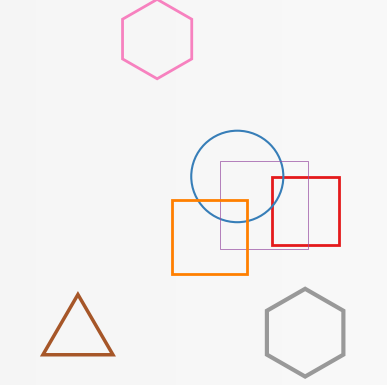[{"shape": "square", "thickness": 2, "radius": 0.44, "center": [0.788, 0.452]}, {"shape": "circle", "thickness": 1.5, "radius": 0.59, "center": [0.612, 0.542]}, {"shape": "square", "thickness": 0.5, "radius": 0.57, "center": [0.682, 0.469]}, {"shape": "square", "thickness": 2, "radius": 0.48, "center": [0.541, 0.384]}, {"shape": "triangle", "thickness": 2.5, "radius": 0.52, "center": [0.201, 0.131]}, {"shape": "hexagon", "thickness": 2, "radius": 0.52, "center": [0.406, 0.899]}, {"shape": "hexagon", "thickness": 3, "radius": 0.57, "center": [0.787, 0.136]}]